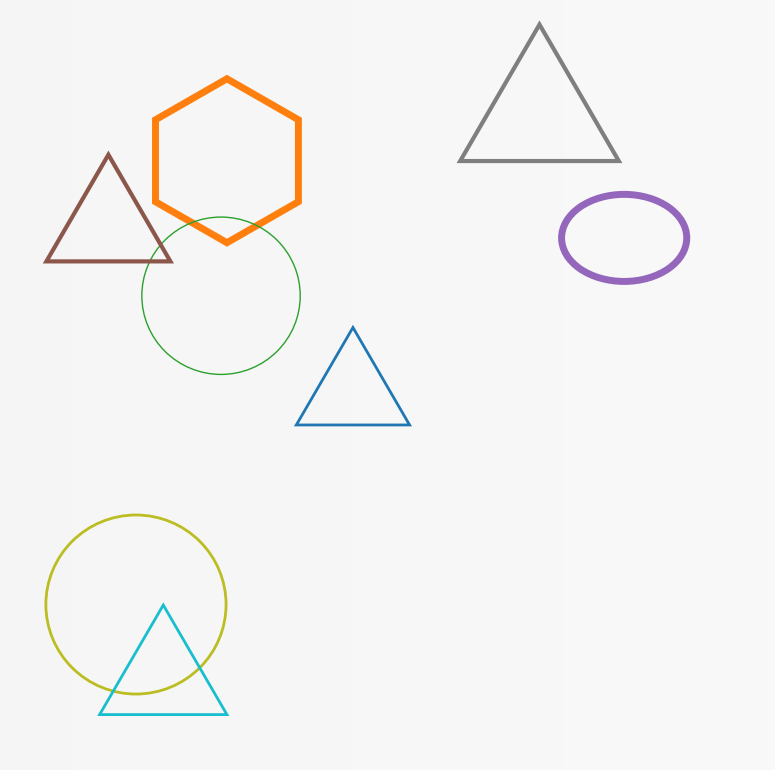[{"shape": "triangle", "thickness": 1, "radius": 0.42, "center": [0.455, 0.49]}, {"shape": "hexagon", "thickness": 2.5, "radius": 0.53, "center": [0.293, 0.791]}, {"shape": "circle", "thickness": 0.5, "radius": 0.51, "center": [0.285, 0.616]}, {"shape": "oval", "thickness": 2.5, "radius": 0.4, "center": [0.805, 0.691]}, {"shape": "triangle", "thickness": 1.5, "radius": 0.46, "center": [0.14, 0.707]}, {"shape": "triangle", "thickness": 1.5, "radius": 0.59, "center": [0.696, 0.85]}, {"shape": "circle", "thickness": 1, "radius": 0.58, "center": [0.175, 0.215]}, {"shape": "triangle", "thickness": 1, "radius": 0.47, "center": [0.211, 0.119]}]